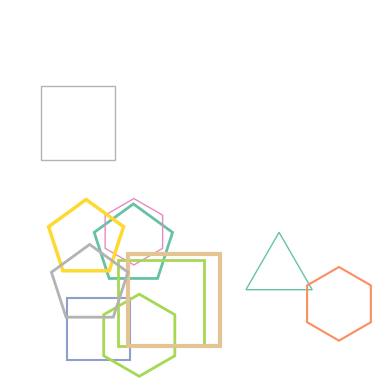[{"shape": "triangle", "thickness": 1, "radius": 0.5, "center": [0.725, 0.297]}, {"shape": "pentagon", "thickness": 2, "radius": 0.53, "center": [0.346, 0.363]}, {"shape": "hexagon", "thickness": 1.5, "radius": 0.48, "center": [0.88, 0.211]}, {"shape": "square", "thickness": 1.5, "radius": 0.4, "center": [0.255, 0.146]}, {"shape": "hexagon", "thickness": 1, "radius": 0.43, "center": [0.348, 0.398]}, {"shape": "hexagon", "thickness": 2, "radius": 0.53, "center": [0.362, 0.129]}, {"shape": "square", "thickness": 2, "radius": 0.56, "center": [0.418, 0.214]}, {"shape": "pentagon", "thickness": 2.5, "radius": 0.51, "center": [0.224, 0.379]}, {"shape": "square", "thickness": 3, "radius": 0.6, "center": [0.451, 0.222]}, {"shape": "square", "thickness": 1, "radius": 0.48, "center": [0.202, 0.68]}, {"shape": "pentagon", "thickness": 2, "radius": 0.52, "center": [0.233, 0.261]}]